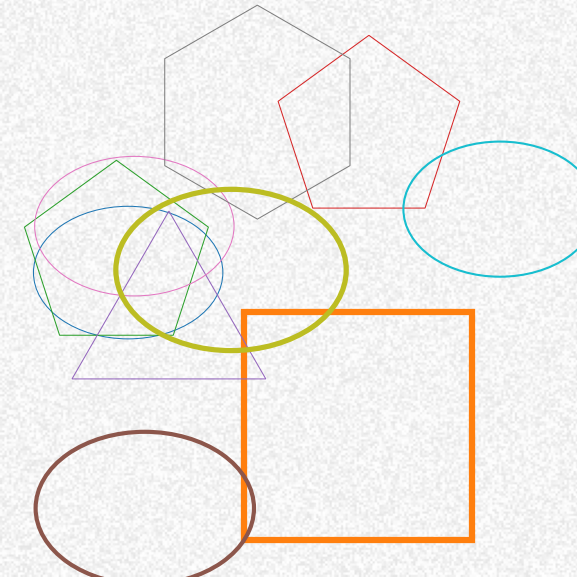[{"shape": "oval", "thickness": 0.5, "radius": 0.82, "center": [0.222, 0.527]}, {"shape": "square", "thickness": 3, "radius": 0.99, "center": [0.621, 0.262]}, {"shape": "pentagon", "thickness": 0.5, "radius": 0.84, "center": [0.202, 0.554]}, {"shape": "pentagon", "thickness": 0.5, "radius": 0.83, "center": [0.639, 0.773]}, {"shape": "triangle", "thickness": 0.5, "radius": 0.97, "center": [0.292, 0.44]}, {"shape": "oval", "thickness": 2, "radius": 0.95, "center": [0.251, 0.119]}, {"shape": "oval", "thickness": 0.5, "radius": 0.86, "center": [0.233, 0.608]}, {"shape": "hexagon", "thickness": 0.5, "radius": 0.93, "center": [0.446, 0.805]}, {"shape": "oval", "thickness": 2.5, "radius": 1.0, "center": [0.4, 0.532]}, {"shape": "oval", "thickness": 1, "radius": 0.84, "center": [0.866, 0.637]}]